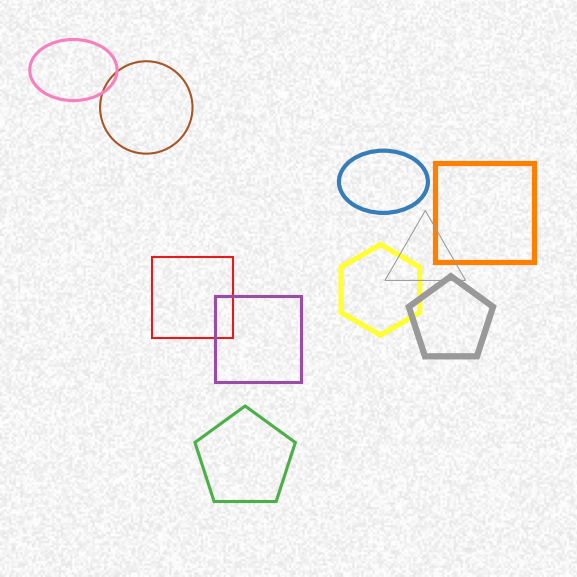[{"shape": "square", "thickness": 1, "radius": 0.35, "center": [0.333, 0.483]}, {"shape": "oval", "thickness": 2, "radius": 0.38, "center": [0.664, 0.684]}, {"shape": "pentagon", "thickness": 1.5, "radius": 0.46, "center": [0.424, 0.205]}, {"shape": "square", "thickness": 1.5, "radius": 0.37, "center": [0.447, 0.412]}, {"shape": "square", "thickness": 2.5, "radius": 0.43, "center": [0.839, 0.631]}, {"shape": "hexagon", "thickness": 2.5, "radius": 0.39, "center": [0.659, 0.497]}, {"shape": "circle", "thickness": 1, "radius": 0.4, "center": [0.253, 0.813]}, {"shape": "oval", "thickness": 1.5, "radius": 0.38, "center": [0.127, 0.878]}, {"shape": "pentagon", "thickness": 3, "radius": 0.38, "center": [0.781, 0.444]}, {"shape": "triangle", "thickness": 0.5, "radius": 0.4, "center": [0.736, 0.554]}]